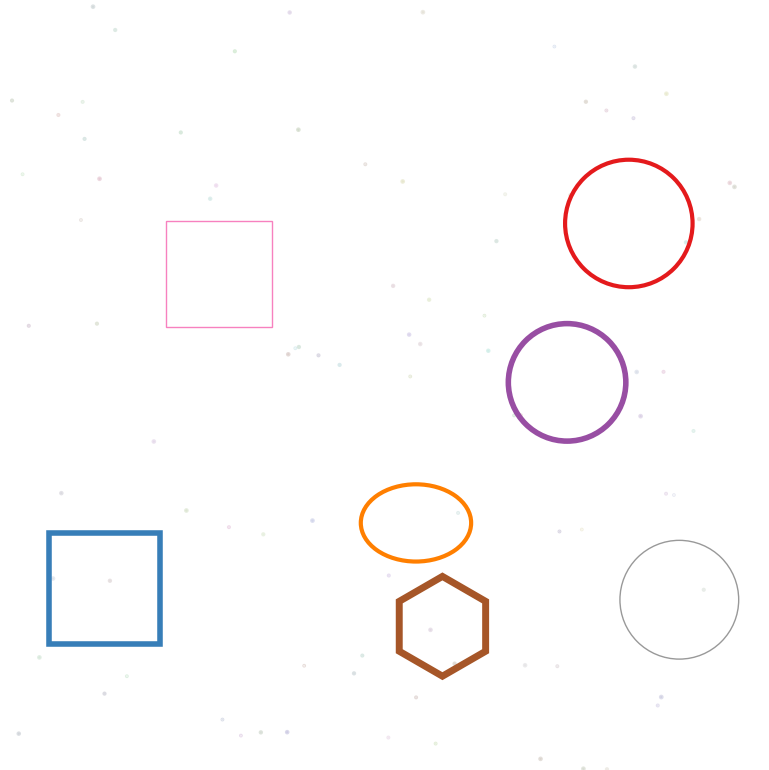[{"shape": "circle", "thickness": 1.5, "radius": 0.41, "center": [0.817, 0.71]}, {"shape": "square", "thickness": 2, "radius": 0.36, "center": [0.136, 0.236]}, {"shape": "circle", "thickness": 2, "radius": 0.38, "center": [0.736, 0.503]}, {"shape": "oval", "thickness": 1.5, "radius": 0.36, "center": [0.54, 0.321]}, {"shape": "hexagon", "thickness": 2.5, "radius": 0.32, "center": [0.575, 0.187]}, {"shape": "square", "thickness": 0.5, "radius": 0.34, "center": [0.284, 0.644]}, {"shape": "circle", "thickness": 0.5, "radius": 0.39, "center": [0.882, 0.221]}]